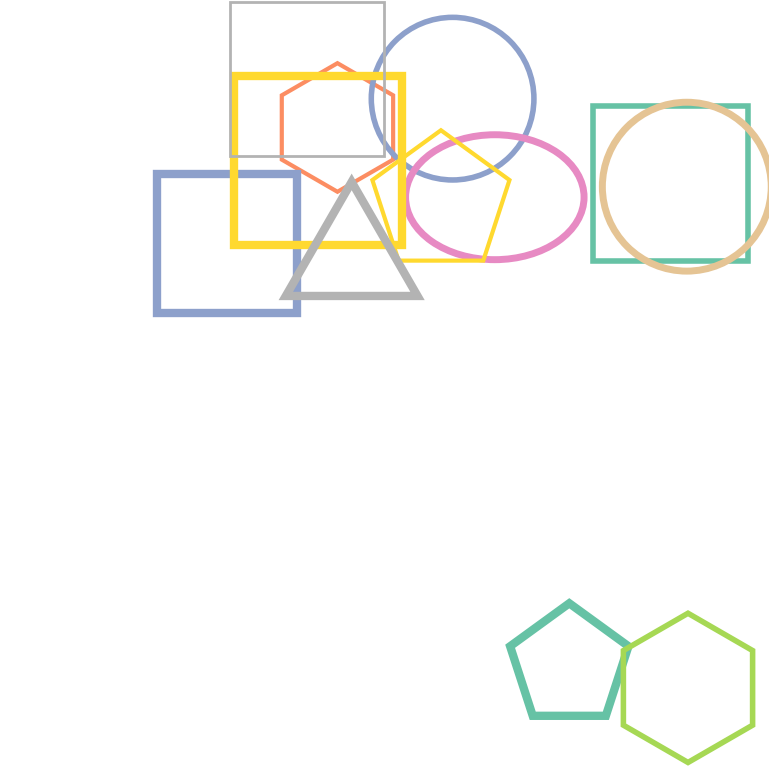[{"shape": "square", "thickness": 2, "radius": 0.5, "center": [0.871, 0.762]}, {"shape": "pentagon", "thickness": 3, "radius": 0.4, "center": [0.739, 0.136]}, {"shape": "hexagon", "thickness": 1.5, "radius": 0.42, "center": [0.438, 0.834]}, {"shape": "circle", "thickness": 2, "radius": 0.53, "center": [0.588, 0.872]}, {"shape": "square", "thickness": 3, "radius": 0.45, "center": [0.295, 0.684]}, {"shape": "oval", "thickness": 2.5, "radius": 0.58, "center": [0.643, 0.744]}, {"shape": "hexagon", "thickness": 2, "radius": 0.48, "center": [0.894, 0.107]}, {"shape": "pentagon", "thickness": 1.5, "radius": 0.47, "center": [0.573, 0.737]}, {"shape": "square", "thickness": 3, "radius": 0.55, "center": [0.413, 0.792]}, {"shape": "circle", "thickness": 2.5, "radius": 0.55, "center": [0.892, 0.758]}, {"shape": "square", "thickness": 1, "radius": 0.5, "center": [0.399, 0.898]}, {"shape": "triangle", "thickness": 3, "radius": 0.49, "center": [0.457, 0.665]}]